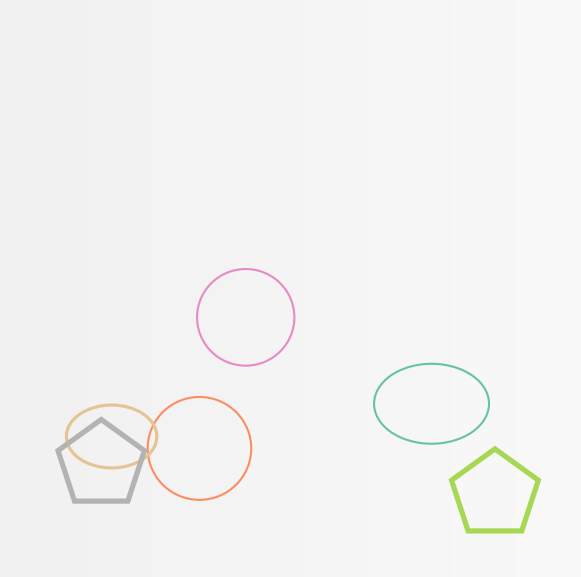[{"shape": "oval", "thickness": 1, "radius": 0.49, "center": [0.742, 0.3]}, {"shape": "circle", "thickness": 1, "radius": 0.45, "center": [0.343, 0.223]}, {"shape": "circle", "thickness": 1, "radius": 0.42, "center": [0.423, 0.45]}, {"shape": "pentagon", "thickness": 2.5, "radius": 0.39, "center": [0.851, 0.143]}, {"shape": "oval", "thickness": 1.5, "radius": 0.39, "center": [0.192, 0.243]}, {"shape": "pentagon", "thickness": 2.5, "radius": 0.39, "center": [0.174, 0.195]}]